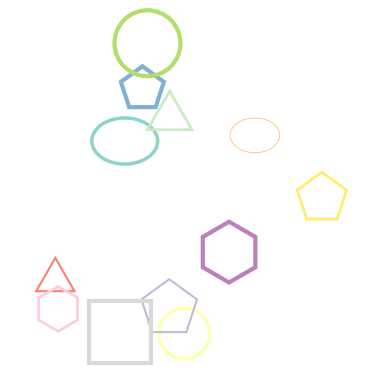[{"shape": "oval", "thickness": 2.5, "radius": 0.43, "center": [0.324, 0.634]}, {"shape": "circle", "thickness": 2.5, "radius": 0.33, "center": [0.479, 0.134]}, {"shape": "pentagon", "thickness": 1.5, "radius": 0.38, "center": [0.44, 0.199]}, {"shape": "triangle", "thickness": 1.5, "radius": 0.29, "center": [0.144, 0.272]}, {"shape": "pentagon", "thickness": 3, "radius": 0.29, "center": [0.37, 0.769]}, {"shape": "oval", "thickness": 0.5, "radius": 0.32, "center": [0.662, 0.648]}, {"shape": "circle", "thickness": 3, "radius": 0.43, "center": [0.383, 0.888]}, {"shape": "hexagon", "thickness": 2, "radius": 0.29, "center": [0.151, 0.198]}, {"shape": "square", "thickness": 3, "radius": 0.4, "center": [0.311, 0.137]}, {"shape": "hexagon", "thickness": 3, "radius": 0.39, "center": [0.595, 0.345]}, {"shape": "triangle", "thickness": 2, "radius": 0.33, "center": [0.441, 0.697]}, {"shape": "pentagon", "thickness": 2, "radius": 0.34, "center": [0.836, 0.485]}]